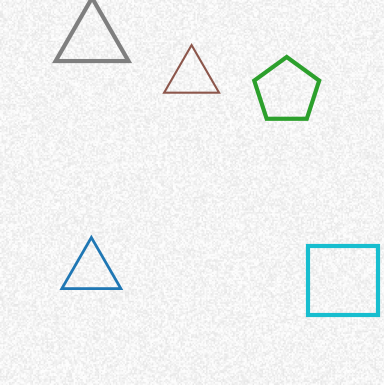[{"shape": "triangle", "thickness": 2, "radius": 0.44, "center": [0.237, 0.295]}, {"shape": "pentagon", "thickness": 3, "radius": 0.44, "center": [0.745, 0.763]}, {"shape": "triangle", "thickness": 1.5, "radius": 0.41, "center": [0.498, 0.8]}, {"shape": "triangle", "thickness": 3, "radius": 0.55, "center": [0.239, 0.896]}, {"shape": "square", "thickness": 3, "radius": 0.45, "center": [0.891, 0.272]}]